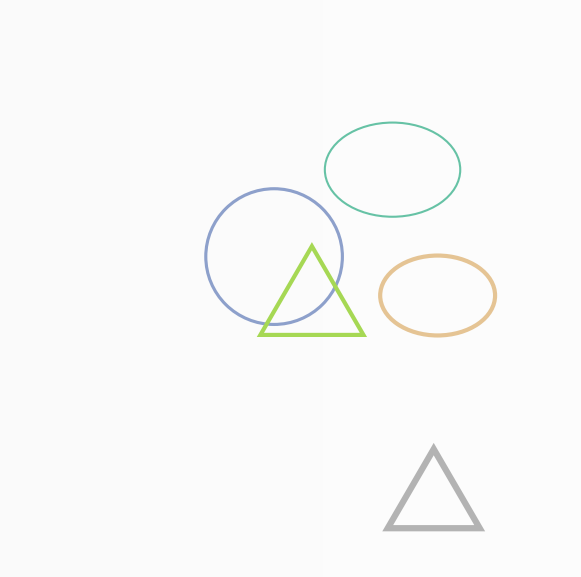[{"shape": "oval", "thickness": 1, "radius": 0.58, "center": [0.675, 0.705]}, {"shape": "circle", "thickness": 1.5, "radius": 0.59, "center": [0.472, 0.555]}, {"shape": "triangle", "thickness": 2, "radius": 0.51, "center": [0.537, 0.47]}, {"shape": "oval", "thickness": 2, "radius": 0.49, "center": [0.753, 0.487]}, {"shape": "triangle", "thickness": 3, "radius": 0.46, "center": [0.746, 0.13]}]